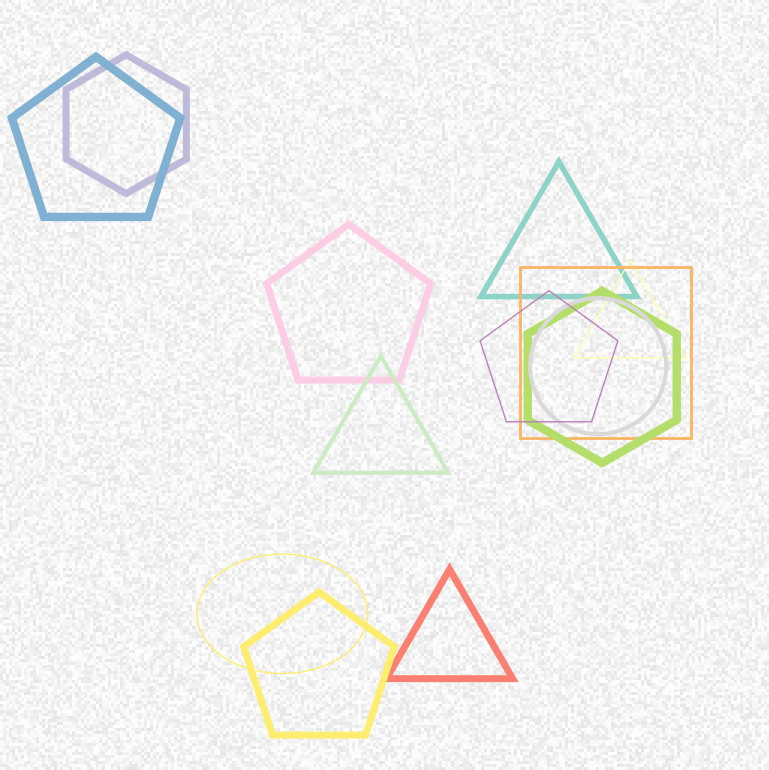[{"shape": "triangle", "thickness": 2, "radius": 0.58, "center": [0.726, 0.673]}, {"shape": "triangle", "thickness": 0.5, "radius": 0.42, "center": [0.818, 0.577]}, {"shape": "hexagon", "thickness": 2.5, "radius": 0.45, "center": [0.164, 0.839]}, {"shape": "triangle", "thickness": 2.5, "radius": 0.47, "center": [0.584, 0.166]}, {"shape": "pentagon", "thickness": 3, "radius": 0.58, "center": [0.125, 0.811]}, {"shape": "square", "thickness": 1, "radius": 0.56, "center": [0.787, 0.543]}, {"shape": "hexagon", "thickness": 3, "radius": 0.56, "center": [0.782, 0.511]}, {"shape": "pentagon", "thickness": 2.5, "radius": 0.56, "center": [0.453, 0.597]}, {"shape": "circle", "thickness": 1.5, "radius": 0.44, "center": [0.777, 0.524]}, {"shape": "pentagon", "thickness": 0.5, "radius": 0.47, "center": [0.713, 0.528]}, {"shape": "triangle", "thickness": 1.5, "radius": 0.51, "center": [0.495, 0.437]}, {"shape": "pentagon", "thickness": 2.5, "radius": 0.51, "center": [0.414, 0.128]}, {"shape": "oval", "thickness": 0.5, "radius": 0.55, "center": [0.367, 0.203]}]